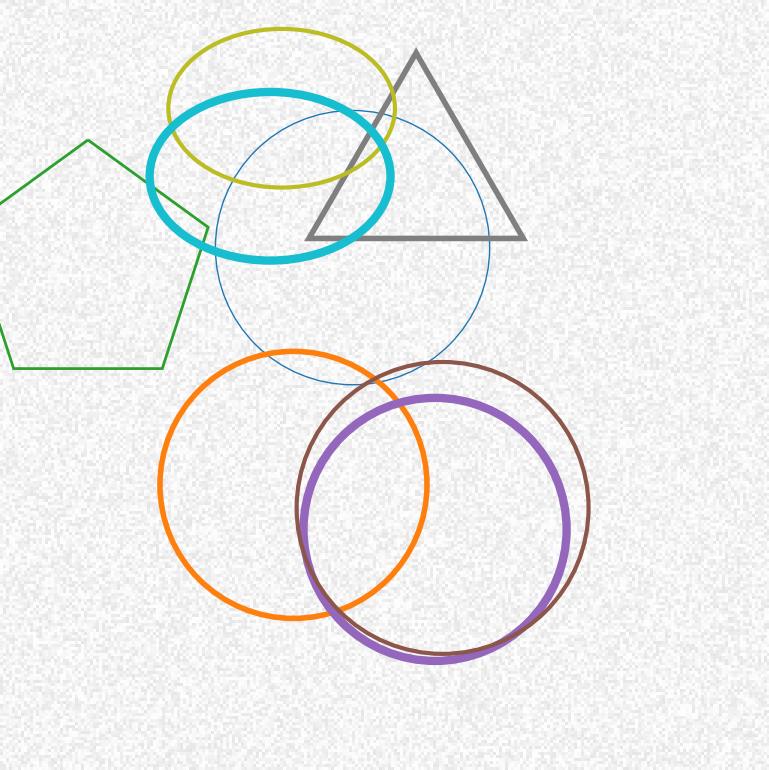[{"shape": "circle", "thickness": 0.5, "radius": 0.89, "center": [0.458, 0.678]}, {"shape": "circle", "thickness": 2, "radius": 0.87, "center": [0.381, 0.37]}, {"shape": "pentagon", "thickness": 1, "radius": 0.82, "center": [0.114, 0.654]}, {"shape": "circle", "thickness": 3, "radius": 0.85, "center": [0.565, 0.312]}, {"shape": "circle", "thickness": 1.5, "radius": 0.95, "center": [0.575, 0.34]}, {"shape": "triangle", "thickness": 2, "radius": 0.8, "center": [0.54, 0.771]}, {"shape": "oval", "thickness": 1.5, "radius": 0.74, "center": [0.366, 0.859]}, {"shape": "oval", "thickness": 3, "radius": 0.78, "center": [0.351, 0.771]}]